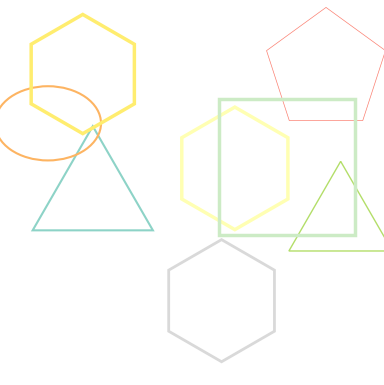[{"shape": "triangle", "thickness": 1.5, "radius": 0.9, "center": [0.241, 0.492]}, {"shape": "hexagon", "thickness": 2.5, "radius": 0.8, "center": [0.61, 0.563]}, {"shape": "pentagon", "thickness": 0.5, "radius": 0.81, "center": [0.847, 0.818]}, {"shape": "oval", "thickness": 1.5, "radius": 0.69, "center": [0.125, 0.68]}, {"shape": "triangle", "thickness": 1, "radius": 0.78, "center": [0.885, 0.426]}, {"shape": "hexagon", "thickness": 2, "radius": 0.79, "center": [0.576, 0.219]}, {"shape": "square", "thickness": 2.5, "radius": 0.88, "center": [0.746, 0.566]}, {"shape": "hexagon", "thickness": 2.5, "radius": 0.77, "center": [0.215, 0.808]}]